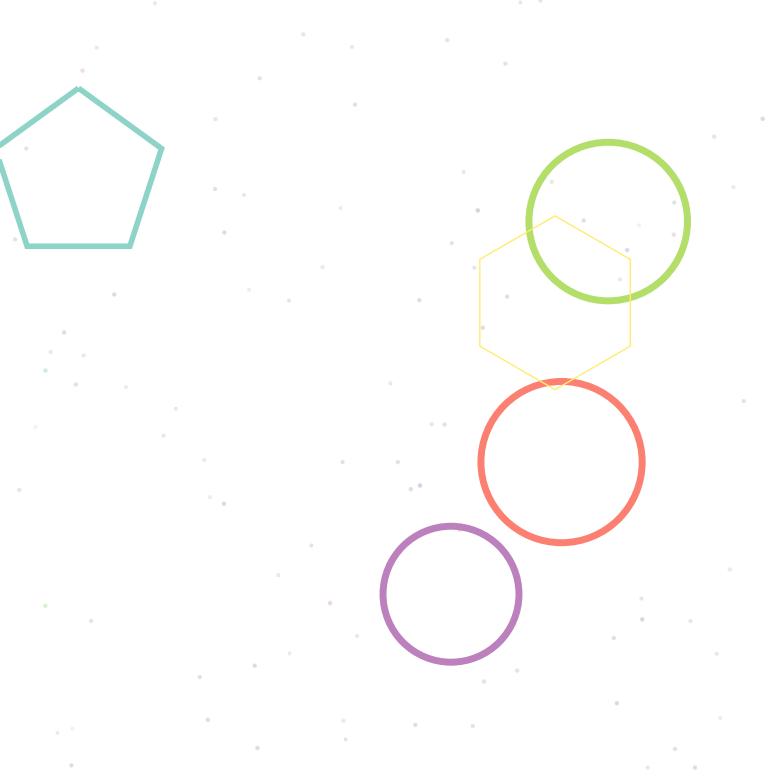[{"shape": "pentagon", "thickness": 2, "radius": 0.57, "center": [0.102, 0.772]}, {"shape": "circle", "thickness": 2.5, "radius": 0.52, "center": [0.729, 0.4]}, {"shape": "circle", "thickness": 2.5, "radius": 0.51, "center": [0.79, 0.712]}, {"shape": "circle", "thickness": 2.5, "radius": 0.44, "center": [0.586, 0.228]}, {"shape": "hexagon", "thickness": 0.5, "radius": 0.56, "center": [0.721, 0.607]}]